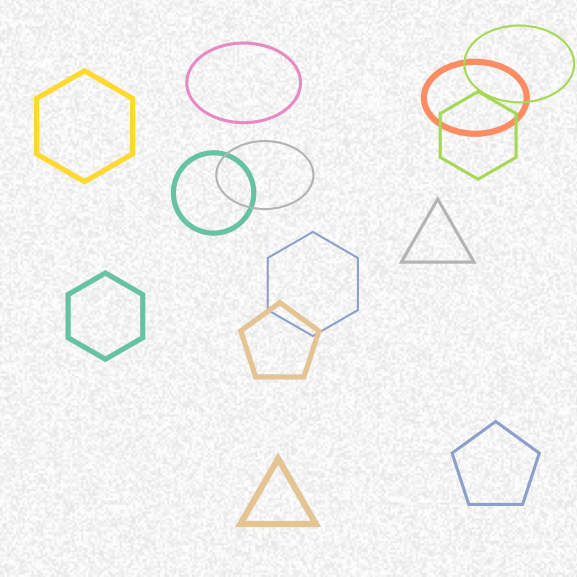[{"shape": "hexagon", "thickness": 2.5, "radius": 0.37, "center": [0.183, 0.452]}, {"shape": "circle", "thickness": 2.5, "radius": 0.35, "center": [0.37, 0.665]}, {"shape": "oval", "thickness": 3, "radius": 0.45, "center": [0.823, 0.83]}, {"shape": "pentagon", "thickness": 1.5, "radius": 0.4, "center": [0.858, 0.19]}, {"shape": "hexagon", "thickness": 1, "radius": 0.45, "center": [0.542, 0.507]}, {"shape": "oval", "thickness": 1.5, "radius": 0.49, "center": [0.422, 0.856]}, {"shape": "hexagon", "thickness": 1.5, "radius": 0.38, "center": [0.828, 0.765]}, {"shape": "oval", "thickness": 1, "radius": 0.48, "center": [0.899, 0.888]}, {"shape": "hexagon", "thickness": 2.5, "radius": 0.48, "center": [0.147, 0.781]}, {"shape": "pentagon", "thickness": 2.5, "radius": 0.36, "center": [0.485, 0.404]}, {"shape": "triangle", "thickness": 3, "radius": 0.38, "center": [0.482, 0.13]}, {"shape": "triangle", "thickness": 1.5, "radius": 0.36, "center": [0.758, 0.582]}, {"shape": "oval", "thickness": 1, "radius": 0.42, "center": [0.459, 0.696]}]